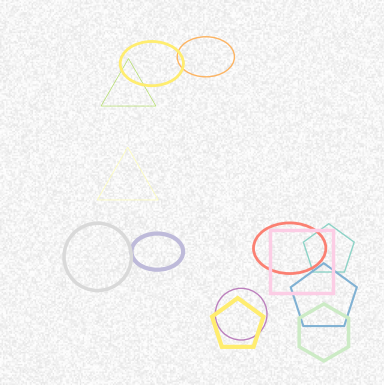[{"shape": "pentagon", "thickness": 1, "radius": 0.35, "center": [0.854, 0.35]}, {"shape": "triangle", "thickness": 0.5, "radius": 0.46, "center": [0.332, 0.526]}, {"shape": "oval", "thickness": 3, "radius": 0.34, "center": [0.409, 0.346]}, {"shape": "oval", "thickness": 2, "radius": 0.47, "center": [0.752, 0.355]}, {"shape": "pentagon", "thickness": 1.5, "radius": 0.45, "center": [0.841, 0.226]}, {"shape": "oval", "thickness": 1, "radius": 0.37, "center": [0.535, 0.853]}, {"shape": "triangle", "thickness": 0.5, "radius": 0.41, "center": [0.334, 0.766]}, {"shape": "square", "thickness": 2.5, "radius": 0.41, "center": [0.784, 0.321]}, {"shape": "circle", "thickness": 2.5, "radius": 0.44, "center": [0.254, 0.333]}, {"shape": "circle", "thickness": 1, "radius": 0.34, "center": [0.626, 0.184]}, {"shape": "hexagon", "thickness": 2.5, "radius": 0.37, "center": [0.841, 0.137]}, {"shape": "oval", "thickness": 2, "radius": 0.41, "center": [0.394, 0.835]}, {"shape": "pentagon", "thickness": 3, "radius": 0.35, "center": [0.617, 0.156]}]